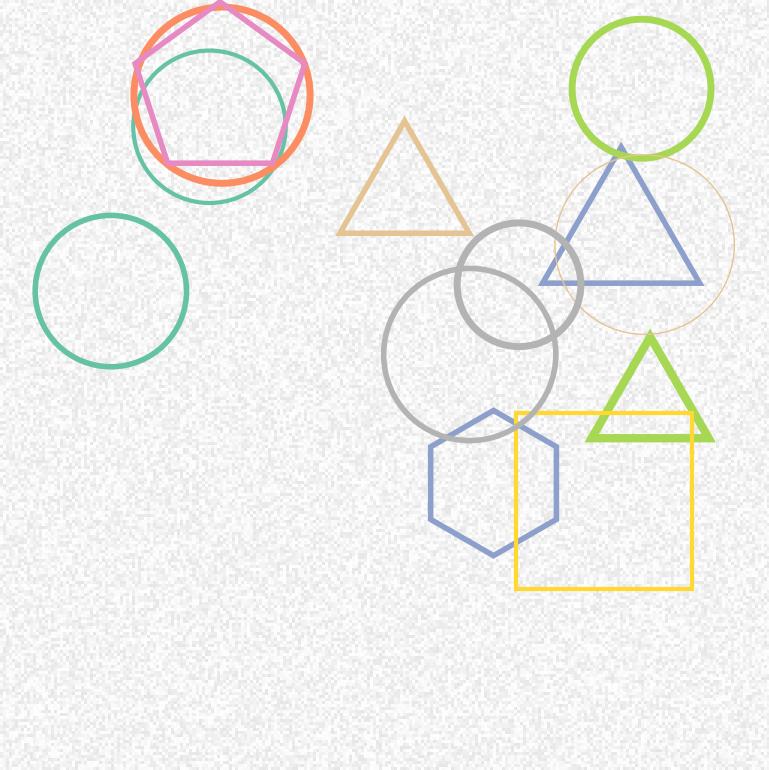[{"shape": "circle", "thickness": 2, "radius": 0.49, "center": [0.144, 0.622]}, {"shape": "circle", "thickness": 1.5, "radius": 0.5, "center": [0.272, 0.835]}, {"shape": "circle", "thickness": 2.5, "radius": 0.57, "center": [0.288, 0.876]}, {"shape": "hexagon", "thickness": 2, "radius": 0.47, "center": [0.641, 0.373]}, {"shape": "triangle", "thickness": 2, "radius": 0.59, "center": [0.807, 0.691]}, {"shape": "pentagon", "thickness": 2, "radius": 0.58, "center": [0.286, 0.882]}, {"shape": "triangle", "thickness": 3, "radius": 0.44, "center": [0.844, 0.475]}, {"shape": "circle", "thickness": 2.5, "radius": 0.45, "center": [0.833, 0.885]}, {"shape": "square", "thickness": 1.5, "radius": 0.57, "center": [0.784, 0.349]}, {"shape": "circle", "thickness": 0.5, "radius": 0.58, "center": [0.837, 0.682]}, {"shape": "triangle", "thickness": 2, "radius": 0.49, "center": [0.525, 0.746]}, {"shape": "circle", "thickness": 2.5, "radius": 0.4, "center": [0.674, 0.63]}, {"shape": "circle", "thickness": 2, "radius": 0.56, "center": [0.61, 0.54]}]